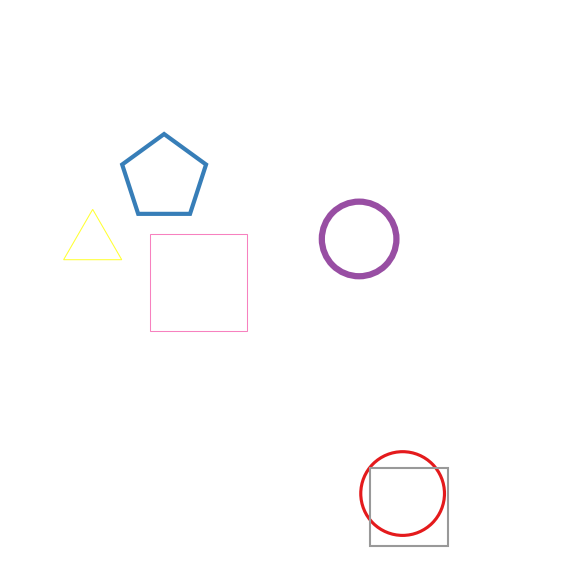[{"shape": "circle", "thickness": 1.5, "radius": 0.36, "center": [0.697, 0.145]}, {"shape": "pentagon", "thickness": 2, "radius": 0.38, "center": [0.284, 0.691]}, {"shape": "circle", "thickness": 3, "radius": 0.32, "center": [0.622, 0.585]}, {"shape": "triangle", "thickness": 0.5, "radius": 0.29, "center": [0.16, 0.578]}, {"shape": "square", "thickness": 0.5, "radius": 0.42, "center": [0.344, 0.51]}, {"shape": "square", "thickness": 1, "radius": 0.34, "center": [0.708, 0.121]}]